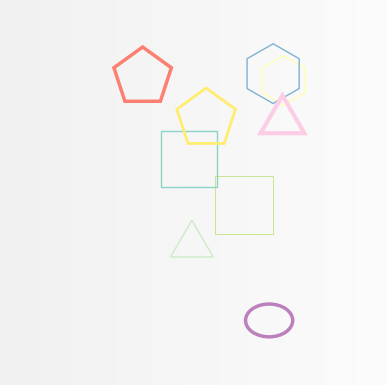[{"shape": "square", "thickness": 1, "radius": 0.36, "center": [0.488, 0.587]}, {"shape": "hexagon", "thickness": 1, "radius": 0.32, "center": [0.732, 0.791]}, {"shape": "pentagon", "thickness": 2.5, "radius": 0.39, "center": [0.368, 0.8]}, {"shape": "hexagon", "thickness": 1, "radius": 0.39, "center": [0.705, 0.809]}, {"shape": "square", "thickness": 0.5, "radius": 0.38, "center": [0.63, 0.467]}, {"shape": "triangle", "thickness": 3, "radius": 0.33, "center": [0.729, 0.687]}, {"shape": "oval", "thickness": 2.5, "radius": 0.3, "center": [0.695, 0.168]}, {"shape": "triangle", "thickness": 1, "radius": 0.32, "center": [0.495, 0.364]}, {"shape": "pentagon", "thickness": 2, "radius": 0.4, "center": [0.532, 0.692]}]